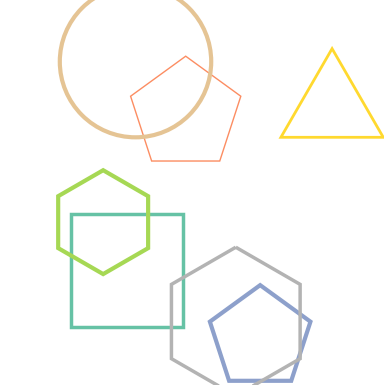[{"shape": "square", "thickness": 2.5, "radius": 0.73, "center": [0.33, 0.297]}, {"shape": "pentagon", "thickness": 1, "radius": 0.75, "center": [0.482, 0.704]}, {"shape": "pentagon", "thickness": 3, "radius": 0.69, "center": [0.676, 0.122]}, {"shape": "hexagon", "thickness": 3, "radius": 0.67, "center": [0.268, 0.423]}, {"shape": "triangle", "thickness": 2, "radius": 0.77, "center": [0.863, 0.72]}, {"shape": "circle", "thickness": 3, "radius": 0.98, "center": [0.352, 0.84]}, {"shape": "hexagon", "thickness": 2.5, "radius": 0.96, "center": [0.612, 0.165]}]